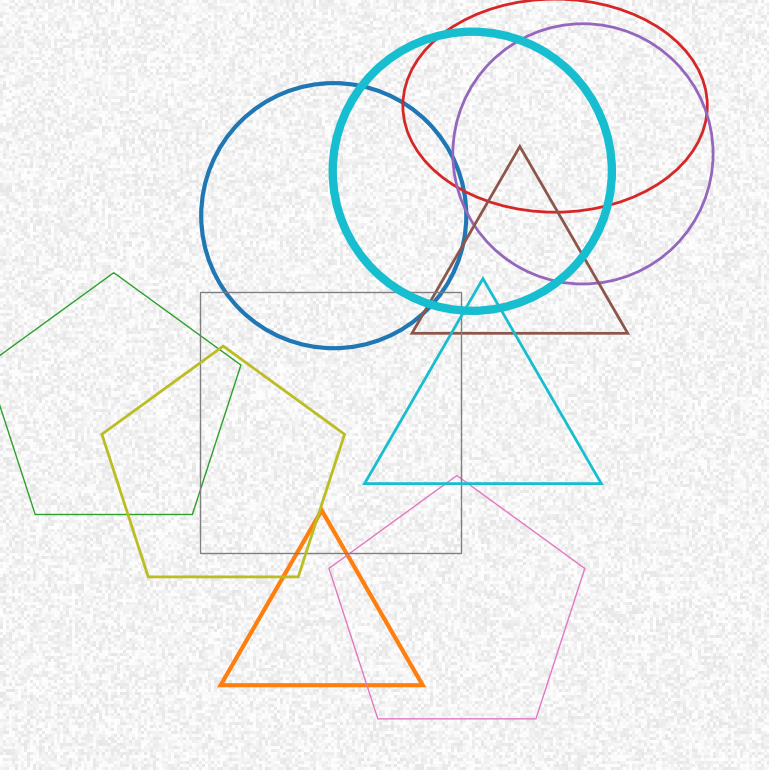[{"shape": "circle", "thickness": 1.5, "radius": 0.86, "center": [0.433, 0.72]}, {"shape": "triangle", "thickness": 1.5, "radius": 0.76, "center": [0.418, 0.186]}, {"shape": "pentagon", "thickness": 0.5, "radius": 0.87, "center": [0.148, 0.472]}, {"shape": "oval", "thickness": 1, "radius": 0.99, "center": [0.721, 0.863]}, {"shape": "circle", "thickness": 1, "radius": 0.84, "center": [0.757, 0.8]}, {"shape": "triangle", "thickness": 1, "radius": 0.81, "center": [0.675, 0.648]}, {"shape": "pentagon", "thickness": 0.5, "radius": 0.87, "center": [0.593, 0.208]}, {"shape": "square", "thickness": 0.5, "radius": 0.85, "center": [0.43, 0.451]}, {"shape": "pentagon", "thickness": 1, "radius": 0.83, "center": [0.29, 0.385]}, {"shape": "triangle", "thickness": 1, "radius": 0.89, "center": [0.627, 0.461]}, {"shape": "circle", "thickness": 3, "radius": 0.91, "center": [0.613, 0.778]}]